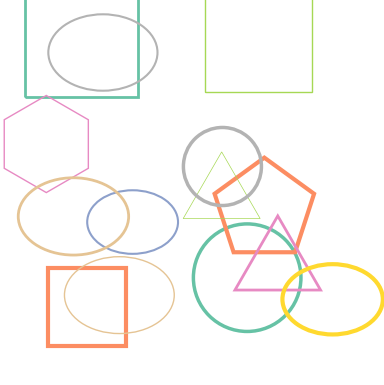[{"shape": "square", "thickness": 2, "radius": 0.73, "center": [0.212, 0.896]}, {"shape": "circle", "thickness": 2.5, "radius": 0.7, "center": [0.642, 0.279]}, {"shape": "square", "thickness": 3, "radius": 0.5, "center": [0.226, 0.202]}, {"shape": "pentagon", "thickness": 3, "radius": 0.68, "center": [0.687, 0.455]}, {"shape": "oval", "thickness": 1.5, "radius": 0.59, "center": [0.344, 0.423]}, {"shape": "hexagon", "thickness": 1, "radius": 0.63, "center": [0.12, 0.626]}, {"shape": "triangle", "thickness": 2, "radius": 0.64, "center": [0.721, 0.311]}, {"shape": "triangle", "thickness": 0.5, "radius": 0.58, "center": [0.576, 0.49]}, {"shape": "square", "thickness": 1, "radius": 0.69, "center": [0.672, 0.899]}, {"shape": "oval", "thickness": 3, "radius": 0.65, "center": [0.864, 0.223]}, {"shape": "oval", "thickness": 1, "radius": 0.71, "center": [0.31, 0.233]}, {"shape": "oval", "thickness": 2, "radius": 0.72, "center": [0.191, 0.438]}, {"shape": "circle", "thickness": 2.5, "radius": 0.51, "center": [0.578, 0.568]}, {"shape": "oval", "thickness": 1.5, "radius": 0.71, "center": [0.267, 0.864]}]